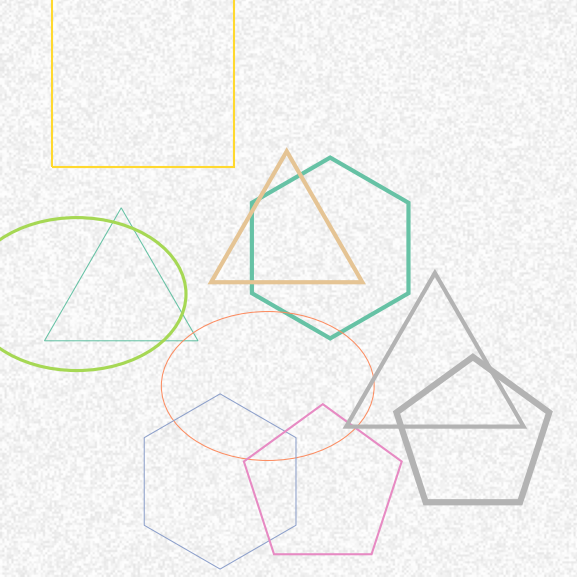[{"shape": "hexagon", "thickness": 2, "radius": 0.78, "center": [0.572, 0.57]}, {"shape": "triangle", "thickness": 0.5, "radius": 0.77, "center": [0.21, 0.486]}, {"shape": "oval", "thickness": 0.5, "radius": 0.92, "center": [0.464, 0.331]}, {"shape": "hexagon", "thickness": 0.5, "radius": 0.76, "center": [0.381, 0.165]}, {"shape": "pentagon", "thickness": 1, "radius": 0.72, "center": [0.559, 0.156]}, {"shape": "oval", "thickness": 1.5, "radius": 0.95, "center": [0.133, 0.49]}, {"shape": "square", "thickness": 1, "radius": 0.79, "center": [0.248, 0.868]}, {"shape": "triangle", "thickness": 2, "radius": 0.76, "center": [0.497, 0.586]}, {"shape": "pentagon", "thickness": 3, "radius": 0.7, "center": [0.819, 0.242]}, {"shape": "triangle", "thickness": 2, "radius": 0.89, "center": [0.753, 0.349]}]